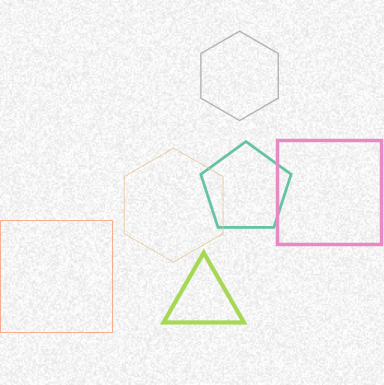[{"shape": "pentagon", "thickness": 2, "radius": 0.62, "center": [0.639, 0.509]}, {"shape": "square", "thickness": 0.5, "radius": 0.73, "center": [0.146, 0.284]}, {"shape": "square", "thickness": 2.5, "radius": 0.68, "center": [0.855, 0.502]}, {"shape": "triangle", "thickness": 3, "radius": 0.6, "center": [0.529, 0.223]}, {"shape": "hexagon", "thickness": 0.5, "radius": 0.74, "center": [0.451, 0.467]}, {"shape": "hexagon", "thickness": 1, "radius": 0.58, "center": [0.622, 0.803]}]